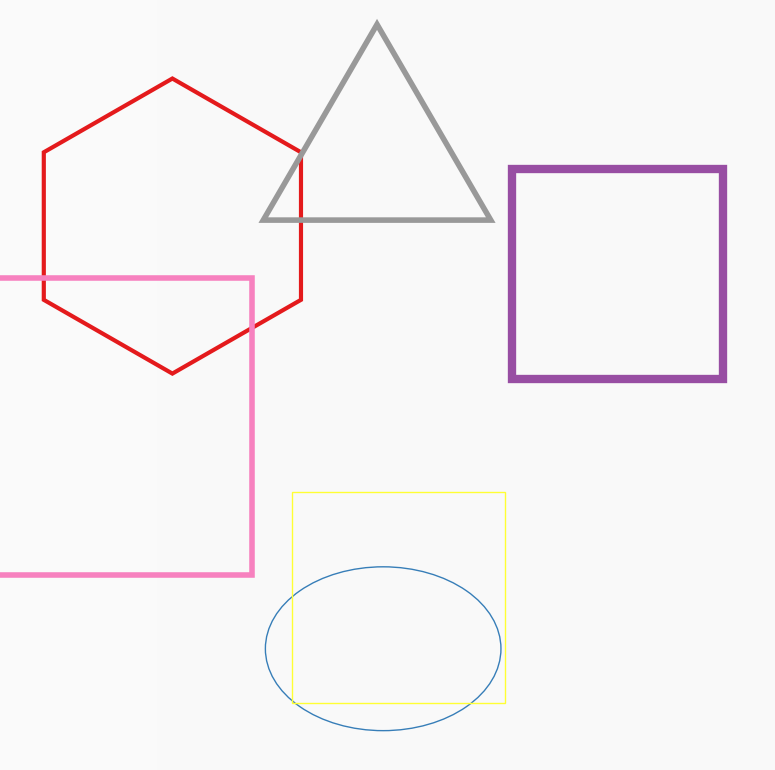[{"shape": "hexagon", "thickness": 1.5, "radius": 0.96, "center": [0.222, 0.706]}, {"shape": "oval", "thickness": 0.5, "radius": 0.76, "center": [0.494, 0.157]}, {"shape": "square", "thickness": 3, "radius": 0.68, "center": [0.797, 0.644]}, {"shape": "square", "thickness": 0.5, "radius": 0.69, "center": [0.514, 0.224]}, {"shape": "square", "thickness": 2, "radius": 0.96, "center": [0.133, 0.446]}, {"shape": "triangle", "thickness": 2, "radius": 0.85, "center": [0.486, 0.799]}]